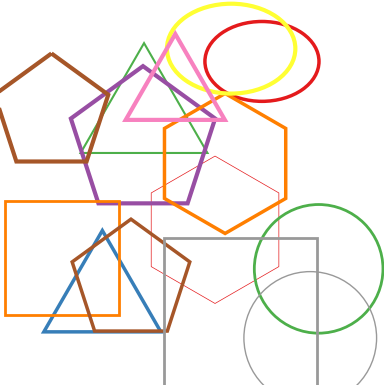[{"shape": "hexagon", "thickness": 0.5, "radius": 0.96, "center": [0.559, 0.403]}, {"shape": "oval", "thickness": 2.5, "radius": 0.74, "center": [0.68, 0.84]}, {"shape": "triangle", "thickness": 2.5, "radius": 0.88, "center": [0.266, 0.226]}, {"shape": "circle", "thickness": 2, "radius": 0.84, "center": [0.828, 0.302]}, {"shape": "triangle", "thickness": 1.5, "radius": 0.95, "center": [0.374, 0.698]}, {"shape": "pentagon", "thickness": 3, "radius": 0.99, "center": [0.371, 0.631]}, {"shape": "hexagon", "thickness": 2.5, "radius": 0.91, "center": [0.585, 0.575]}, {"shape": "square", "thickness": 2, "radius": 0.74, "center": [0.161, 0.33]}, {"shape": "oval", "thickness": 3, "radius": 0.83, "center": [0.6, 0.874]}, {"shape": "pentagon", "thickness": 3, "radius": 0.78, "center": [0.134, 0.706]}, {"shape": "pentagon", "thickness": 2.5, "radius": 0.8, "center": [0.34, 0.27]}, {"shape": "triangle", "thickness": 3, "radius": 0.74, "center": [0.455, 0.763]}, {"shape": "square", "thickness": 2, "radius": 0.99, "center": [0.624, 0.182]}, {"shape": "circle", "thickness": 1, "radius": 0.86, "center": [0.806, 0.122]}]